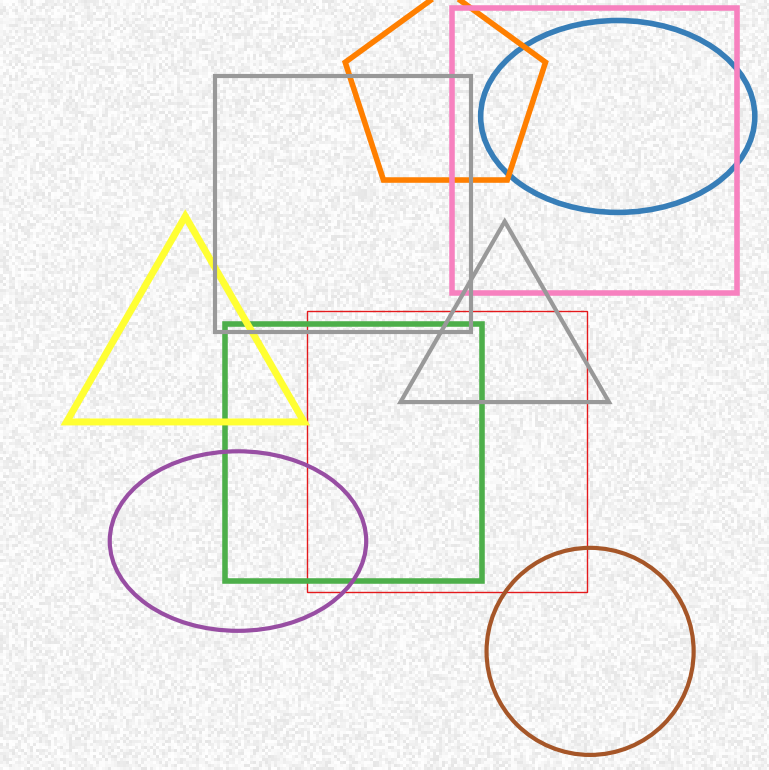[{"shape": "square", "thickness": 0.5, "radius": 0.91, "center": [0.581, 0.414]}, {"shape": "oval", "thickness": 2, "radius": 0.89, "center": [0.802, 0.849]}, {"shape": "square", "thickness": 2, "radius": 0.83, "center": [0.459, 0.412]}, {"shape": "oval", "thickness": 1.5, "radius": 0.83, "center": [0.309, 0.297]}, {"shape": "pentagon", "thickness": 2, "radius": 0.68, "center": [0.578, 0.877]}, {"shape": "triangle", "thickness": 2.5, "radius": 0.89, "center": [0.241, 0.541]}, {"shape": "circle", "thickness": 1.5, "radius": 0.67, "center": [0.766, 0.154]}, {"shape": "square", "thickness": 2, "radius": 0.93, "center": [0.772, 0.805]}, {"shape": "triangle", "thickness": 1.5, "radius": 0.78, "center": [0.656, 0.556]}, {"shape": "square", "thickness": 1.5, "radius": 0.83, "center": [0.445, 0.735]}]